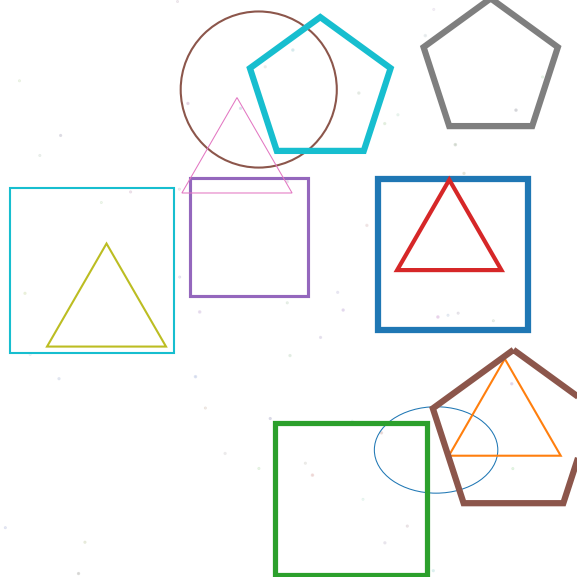[{"shape": "square", "thickness": 3, "radius": 0.65, "center": [0.784, 0.559]}, {"shape": "oval", "thickness": 0.5, "radius": 0.53, "center": [0.755, 0.22]}, {"shape": "triangle", "thickness": 1, "radius": 0.56, "center": [0.874, 0.266]}, {"shape": "square", "thickness": 2.5, "radius": 0.66, "center": [0.607, 0.136]}, {"shape": "triangle", "thickness": 2, "radius": 0.52, "center": [0.778, 0.584]}, {"shape": "square", "thickness": 1.5, "radius": 0.51, "center": [0.431, 0.589]}, {"shape": "circle", "thickness": 1, "radius": 0.68, "center": [0.448, 0.844]}, {"shape": "pentagon", "thickness": 3, "radius": 0.73, "center": [0.889, 0.247]}, {"shape": "triangle", "thickness": 0.5, "radius": 0.55, "center": [0.41, 0.72]}, {"shape": "pentagon", "thickness": 3, "radius": 0.61, "center": [0.85, 0.88]}, {"shape": "triangle", "thickness": 1, "radius": 0.59, "center": [0.184, 0.458]}, {"shape": "square", "thickness": 1, "radius": 0.71, "center": [0.159, 0.531]}, {"shape": "pentagon", "thickness": 3, "radius": 0.64, "center": [0.555, 0.841]}]